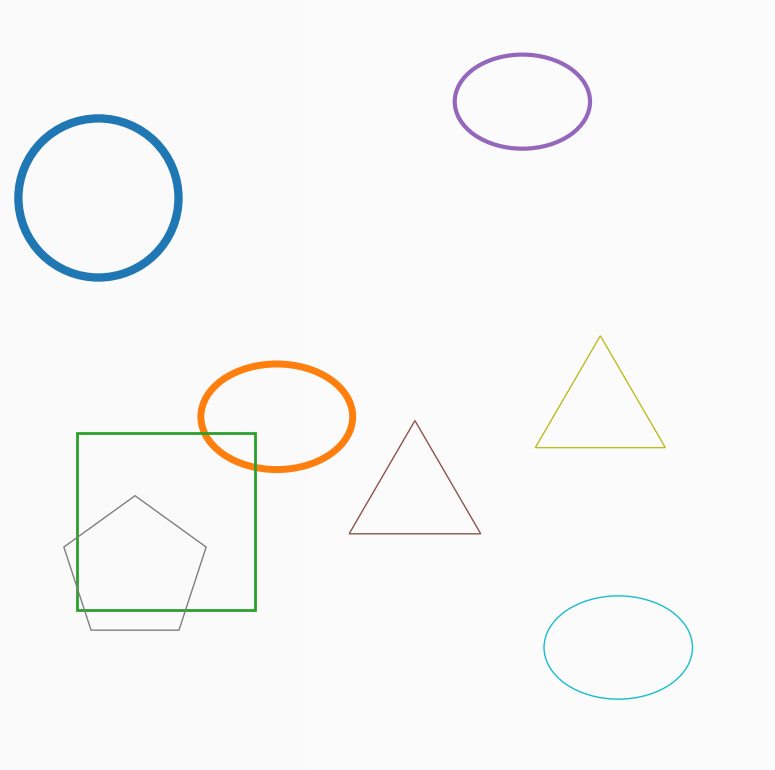[{"shape": "circle", "thickness": 3, "radius": 0.52, "center": [0.127, 0.743]}, {"shape": "oval", "thickness": 2.5, "radius": 0.49, "center": [0.357, 0.459]}, {"shape": "square", "thickness": 1, "radius": 0.58, "center": [0.215, 0.323]}, {"shape": "oval", "thickness": 1.5, "radius": 0.44, "center": [0.674, 0.868]}, {"shape": "triangle", "thickness": 0.5, "radius": 0.49, "center": [0.535, 0.356]}, {"shape": "pentagon", "thickness": 0.5, "radius": 0.48, "center": [0.174, 0.26]}, {"shape": "triangle", "thickness": 0.5, "radius": 0.48, "center": [0.775, 0.467]}, {"shape": "oval", "thickness": 0.5, "radius": 0.48, "center": [0.798, 0.159]}]